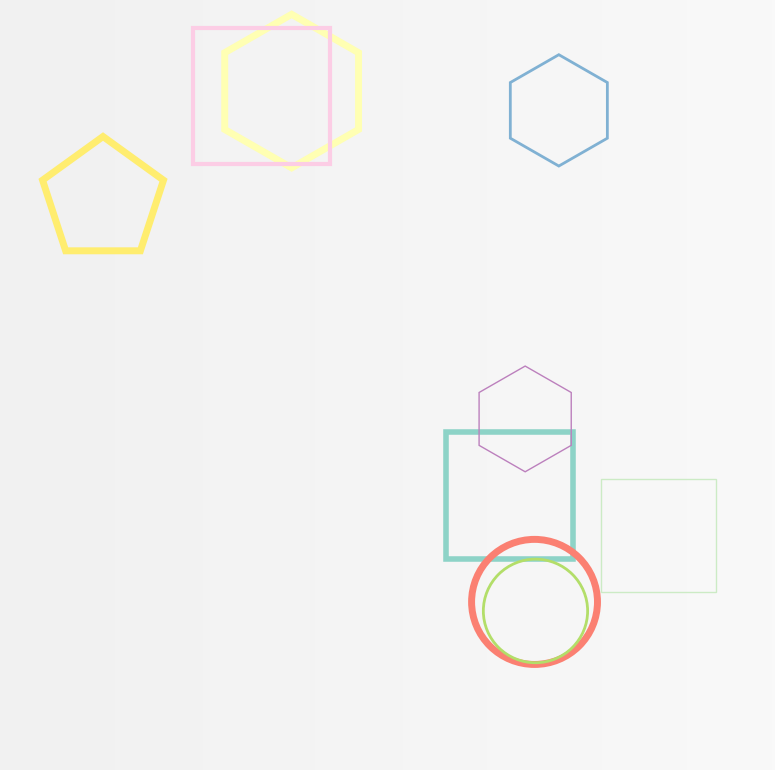[{"shape": "square", "thickness": 2, "radius": 0.41, "center": [0.657, 0.357]}, {"shape": "hexagon", "thickness": 2.5, "radius": 0.5, "center": [0.376, 0.882]}, {"shape": "circle", "thickness": 2.5, "radius": 0.41, "center": [0.69, 0.218]}, {"shape": "hexagon", "thickness": 1, "radius": 0.36, "center": [0.721, 0.857]}, {"shape": "circle", "thickness": 1, "radius": 0.34, "center": [0.691, 0.207]}, {"shape": "square", "thickness": 1.5, "radius": 0.44, "center": [0.338, 0.876]}, {"shape": "hexagon", "thickness": 0.5, "radius": 0.34, "center": [0.678, 0.456]}, {"shape": "square", "thickness": 0.5, "radius": 0.37, "center": [0.85, 0.305]}, {"shape": "pentagon", "thickness": 2.5, "radius": 0.41, "center": [0.133, 0.741]}]